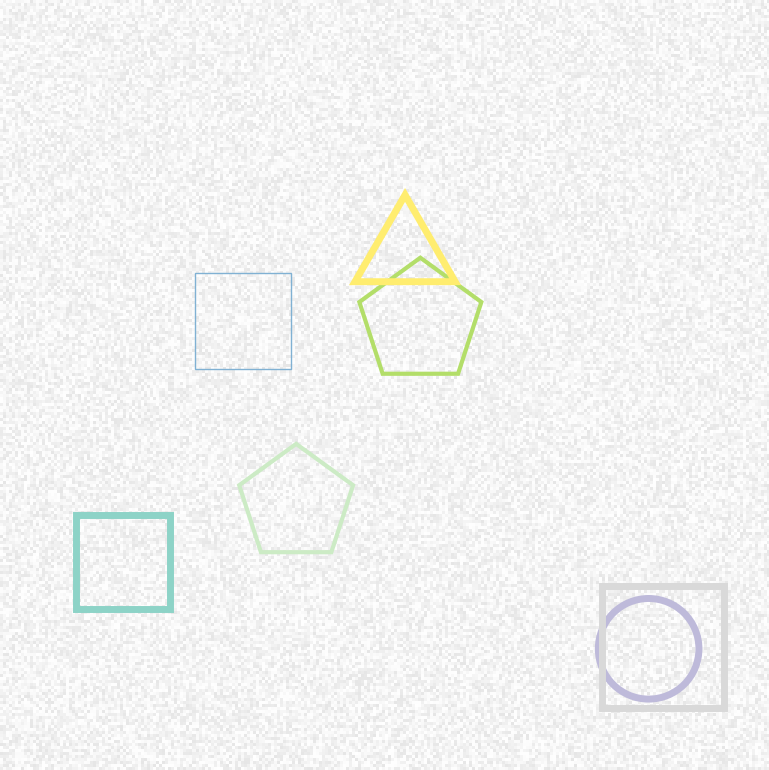[{"shape": "square", "thickness": 2.5, "radius": 0.31, "center": [0.16, 0.27]}, {"shape": "circle", "thickness": 2.5, "radius": 0.33, "center": [0.842, 0.157]}, {"shape": "square", "thickness": 0.5, "radius": 0.31, "center": [0.316, 0.583]}, {"shape": "pentagon", "thickness": 1.5, "radius": 0.42, "center": [0.546, 0.582]}, {"shape": "square", "thickness": 2.5, "radius": 0.39, "center": [0.861, 0.16]}, {"shape": "pentagon", "thickness": 1.5, "radius": 0.39, "center": [0.385, 0.346]}, {"shape": "triangle", "thickness": 2.5, "radius": 0.38, "center": [0.526, 0.672]}]